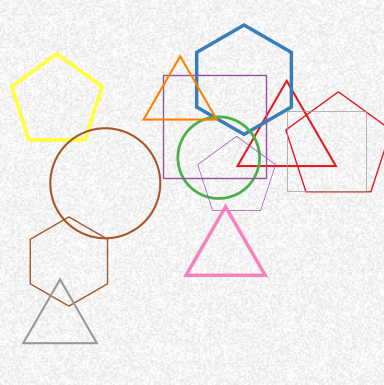[{"shape": "triangle", "thickness": 1.5, "radius": 0.74, "center": [0.745, 0.642]}, {"shape": "pentagon", "thickness": 1, "radius": 0.72, "center": [0.879, 0.618]}, {"shape": "hexagon", "thickness": 2.5, "radius": 0.71, "center": [0.634, 0.793]}, {"shape": "circle", "thickness": 2, "radius": 0.53, "center": [0.568, 0.591]}, {"shape": "square", "thickness": 1, "radius": 0.67, "center": [0.557, 0.672]}, {"shape": "pentagon", "thickness": 0.5, "radius": 0.53, "center": [0.615, 0.54]}, {"shape": "triangle", "thickness": 1.5, "radius": 0.55, "center": [0.468, 0.744]}, {"shape": "pentagon", "thickness": 2.5, "radius": 0.62, "center": [0.148, 0.737]}, {"shape": "circle", "thickness": 1.5, "radius": 0.71, "center": [0.273, 0.524]}, {"shape": "hexagon", "thickness": 1, "radius": 0.58, "center": [0.179, 0.321]}, {"shape": "triangle", "thickness": 2.5, "radius": 0.59, "center": [0.586, 0.344]}, {"shape": "square", "thickness": 0.5, "radius": 0.52, "center": [0.847, 0.608]}, {"shape": "triangle", "thickness": 1.5, "radius": 0.55, "center": [0.156, 0.164]}]